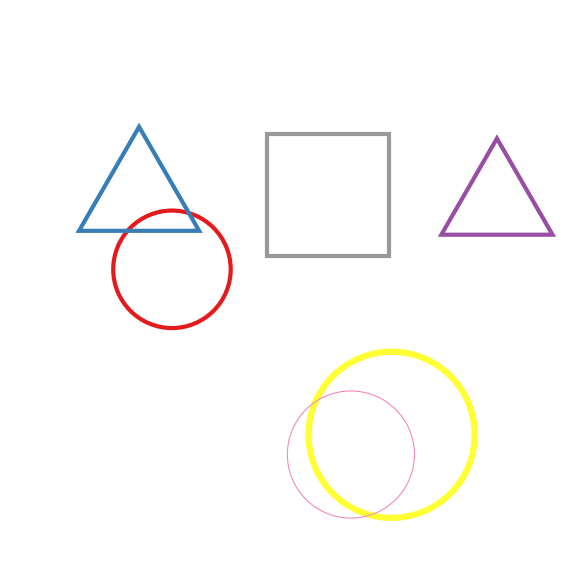[{"shape": "circle", "thickness": 2, "radius": 0.51, "center": [0.298, 0.533]}, {"shape": "triangle", "thickness": 2, "radius": 0.6, "center": [0.241, 0.659]}, {"shape": "triangle", "thickness": 2, "radius": 0.56, "center": [0.86, 0.648]}, {"shape": "circle", "thickness": 3, "radius": 0.72, "center": [0.678, 0.246]}, {"shape": "circle", "thickness": 0.5, "radius": 0.55, "center": [0.608, 0.212]}, {"shape": "square", "thickness": 2, "radius": 0.53, "center": [0.568, 0.662]}]